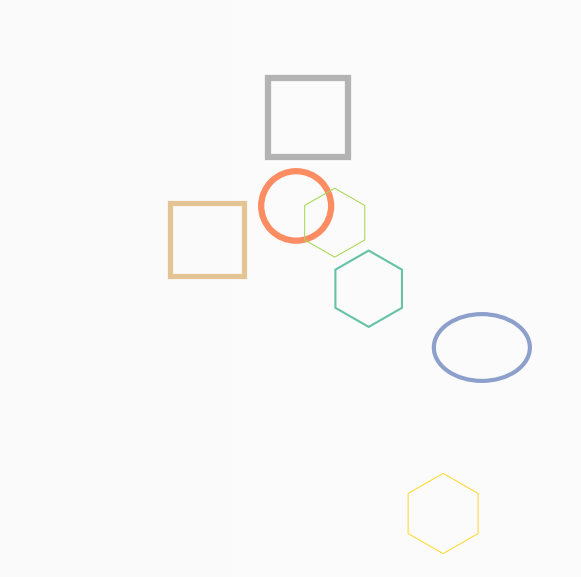[{"shape": "hexagon", "thickness": 1, "radius": 0.33, "center": [0.634, 0.499]}, {"shape": "circle", "thickness": 3, "radius": 0.3, "center": [0.51, 0.643]}, {"shape": "oval", "thickness": 2, "radius": 0.41, "center": [0.829, 0.397]}, {"shape": "hexagon", "thickness": 0.5, "radius": 0.3, "center": [0.576, 0.614]}, {"shape": "hexagon", "thickness": 0.5, "radius": 0.35, "center": [0.762, 0.11]}, {"shape": "square", "thickness": 2.5, "radius": 0.32, "center": [0.356, 0.584]}, {"shape": "square", "thickness": 3, "radius": 0.34, "center": [0.529, 0.796]}]